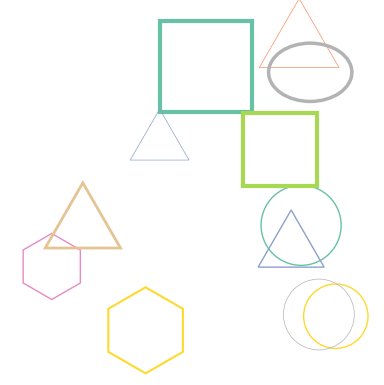[{"shape": "circle", "thickness": 1, "radius": 0.52, "center": [0.782, 0.415]}, {"shape": "square", "thickness": 3, "radius": 0.59, "center": [0.535, 0.828]}, {"shape": "triangle", "thickness": 0.5, "radius": 0.6, "center": [0.777, 0.884]}, {"shape": "triangle", "thickness": 0.5, "radius": 0.44, "center": [0.415, 0.628]}, {"shape": "triangle", "thickness": 1, "radius": 0.49, "center": [0.756, 0.356]}, {"shape": "hexagon", "thickness": 1, "radius": 0.43, "center": [0.134, 0.308]}, {"shape": "square", "thickness": 3, "radius": 0.48, "center": [0.727, 0.612]}, {"shape": "hexagon", "thickness": 1.5, "radius": 0.56, "center": [0.378, 0.142]}, {"shape": "circle", "thickness": 1, "radius": 0.42, "center": [0.872, 0.179]}, {"shape": "triangle", "thickness": 2, "radius": 0.56, "center": [0.215, 0.412]}, {"shape": "oval", "thickness": 2.5, "radius": 0.54, "center": [0.806, 0.812]}, {"shape": "circle", "thickness": 0.5, "radius": 0.46, "center": [0.828, 0.183]}]